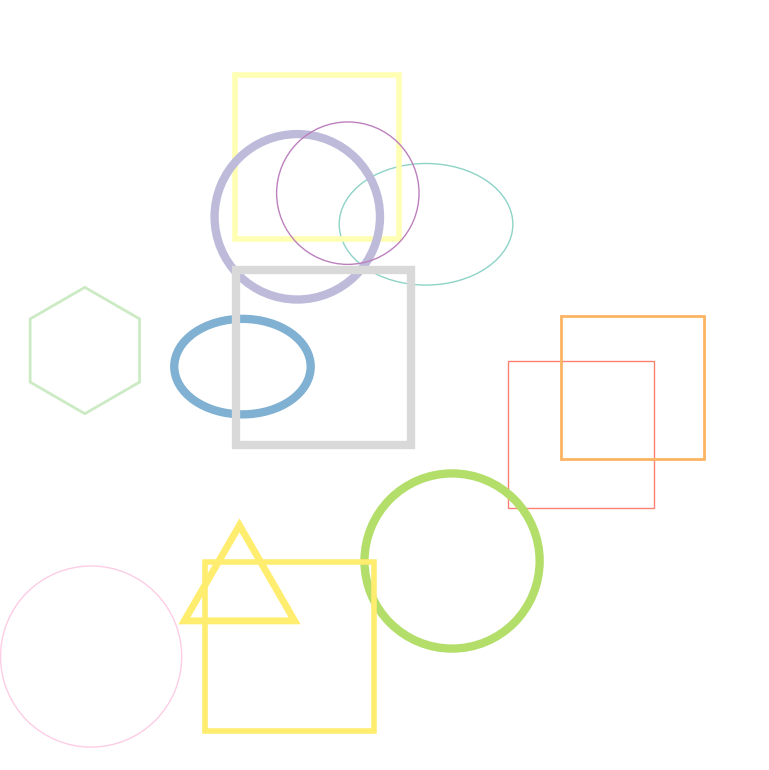[{"shape": "oval", "thickness": 0.5, "radius": 0.56, "center": [0.553, 0.709]}, {"shape": "square", "thickness": 2, "radius": 0.53, "center": [0.411, 0.796]}, {"shape": "circle", "thickness": 3, "radius": 0.54, "center": [0.386, 0.718]}, {"shape": "square", "thickness": 0.5, "radius": 0.48, "center": [0.754, 0.436]}, {"shape": "oval", "thickness": 3, "radius": 0.44, "center": [0.315, 0.524]}, {"shape": "square", "thickness": 1, "radius": 0.46, "center": [0.822, 0.496]}, {"shape": "circle", "thickness": 3, "radius": 0.57, "center": [0.587, 0.271]}, {"shape": "circle", "thickness": 0.5, "radius": 0.59, "center": [0.118, 0.147]}, {"shape": "square", "thickness": 3, "radius": 0.57, "center": [0.42, 0.536]}, {"shape": "circle", "thickness": 0.5, "radius": 0.46, "center": [0.452, 0.749]}, {"shape": "hexagon", "thickness": 1, "radius": 0.41, "center": [0.11, 0.545]}, {"shape": "square", "thickness": 2, "radius": 0.55, "center": [0.376, 0.16]}, {"shape": "triangle", "thickness": 2.5, "radius": 0.41, "center": [0.311, 0.235]}]